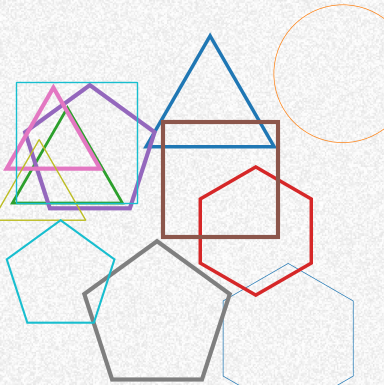[{"shape": "hexagon", "thickness": 0.5, "radius": 0.98, "center": [0.749, 0.121]}, {"shape": "triangle", "thickness": 2.5, "radius": 0.96, "center": [0.546, 0.715]}, {"shape": "circle", "thickness": 0.5, "radius": 0.89, "center": [0.89, 0.809]}, {"shape": "triangle", "thickness": 2, "radius": 0.82, "center": [0.175, 0.555]}, {"shape": "hexagon", "thickness": 2.5, "radius": 0.83, "center": [0.664, 0.4]}, {"shape": "pentagon", "thickness": 3, "radius": 0.88, "center": [0.233, 0.602]}, {"shape": "square", "thickness": 3, "radius": 0.75, "center": [0.572, 0.534]}, {"shape": "triangle", "thickness": 3, "radius": 0.7, "center": [0.139, 0.632]}, {"shape": "pentagon", "thickness": 3, "radius": 0.99, "center": [0.408, 0.175]}, {"shape": "triangle", "thickness": 1, "radius": 0.7, "center": [0.102, 0.498]}, {"shape": "square", "thickness": 1, "radius": 0.79, "center": [0.198, 0.63]}, {"shape": "pentagon", "thickness": 1.5, "radius": 0.74, "center": [0.157, 0.281]}]